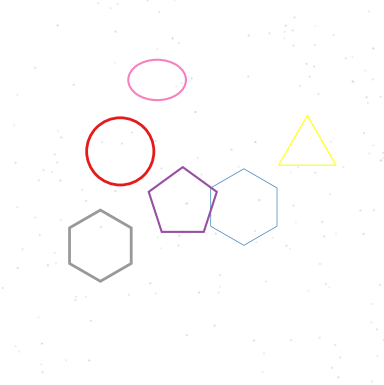[{"shape": "circle", "thickness": 2, "radius": 0.44, "center": [0.312, 0.607]}, {"shape": "hexagon", "thickness": 0.5, "radius": 0.5, "center": [0.633, 0.462]}, {"shape": "pentagon", "thickness": 1.5, "radius": 0.46, "center": [0.475, 0.473]}, {"shape": "triangle", "thickness": 1, "radius": 0.43, "center": [0.798, 0.614]}, {"shape": "oval", "thickness": 1.5, "radius": 0.37, "center": [0.408, 0.792]}, {"shape": "hexagon", "thickness": 2, "radius": 0.46, "center": [0.261, 0.362]}]